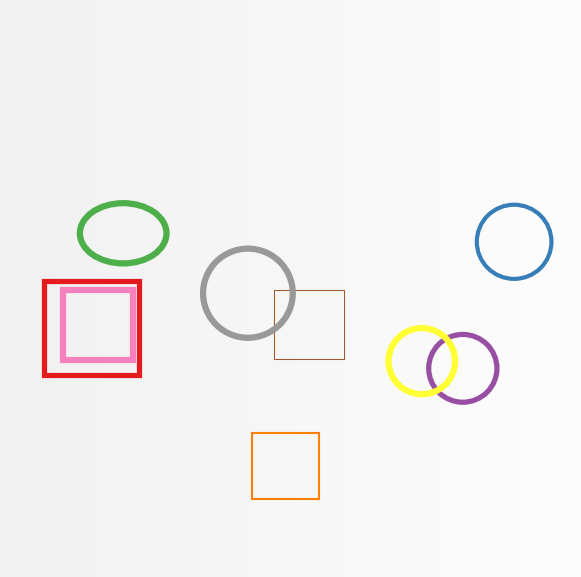[{"shape": "square", "thickness": 2.5, "radius": 0.41, "center": [0.158, 0.431]}, {"shape": "circle", "thickness": 2, "radius": 0.32, "center": [0.885, 0.58]}, {"shape": "oval", "thickness": 3, "radius": 0.37, "center": [0.212, 0.595]}, {"shape": "circle", "thickness": 2.5, "radius": 0.29, "center": [0.796, 0.361]}, {"shape": "square", "thickness": 1, "radius": 0.29, "center": [0.491, 0.192]}, {"shape": "circle", "thickness": 3, "radius": 0.29, "center": [0.726, 0.374]}, {"shape": "square", "thickness": 0.5, "radius": 0.3, "center": [0.532, 0.437]}, {"shape": "square", "thickness": 3, "radius": 0.3, "center": [0.168, 0.436]}, {"shape": "circle", "thickness": 3, "radius": 0.39, "center": [0.427, 0.491]}]